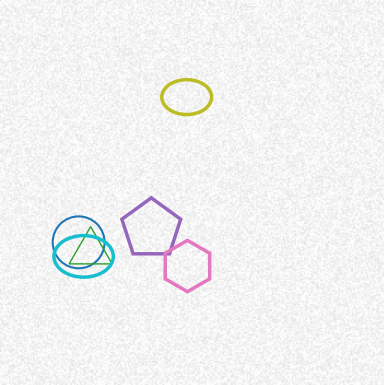[{"shape": "circle", "thickness": 1.5, "radius": 0.34, "center": [0.204, 0.371]}, {"shape": "triangle", "thickness": 1, "radius": 0.32, "center": [0.235, 0.347]}, {"shape": "pentagon", "thickness": 2.5, "radius": 0.4, "center": [0.393, 0.406]}, {"shape": "hexagon", "thickness": 2.5, "radius": 0.33, "center": [0.487, 0.309]}, {"shape": "oval", "thickness": 2.5, "radius": 0.32, "center": [0.485, 0.748]}, {"shape": "oval", "thickness": 2.5, "radius": 0.39, "center": [0.217, 0.334]}]